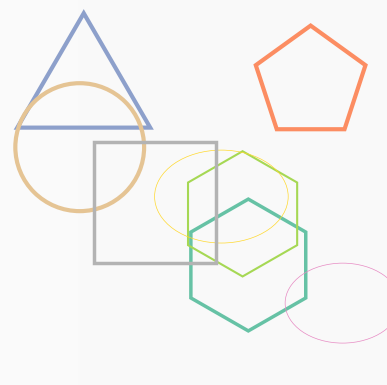[{"shape": "hexagon", "thickness": 2.5, "radius": 0.86, "center": [0.641, 0.312]}, {"shape": "pentagon", "thickness": 3, "radius": 0.74, "center": [0.802, 0.785]}, {"shape": "triangle", "thickness": 3, "radius": 0.99, "center": [0.216, 0.768]}, {"shape": "oval", "thickness": 0.5, "radius": 0.74, "center": [0.884, 0.213]}, {"shape": "hexagon", "thickness": 1.5, "radius": 0.81, "center": [0.626, 0.445]}, {"shape": "oval", "thickness": 0.5, "radius": 0.86, "center": [0.571, 0.489]}, {"shape": "circle", "thickness": 3, "radius": 0.83, "center": [0.206, 0.618]}, {"shape": "square", "thickness": 2.5, "radius": 0.78, "center": [0.4, 0.474]}]